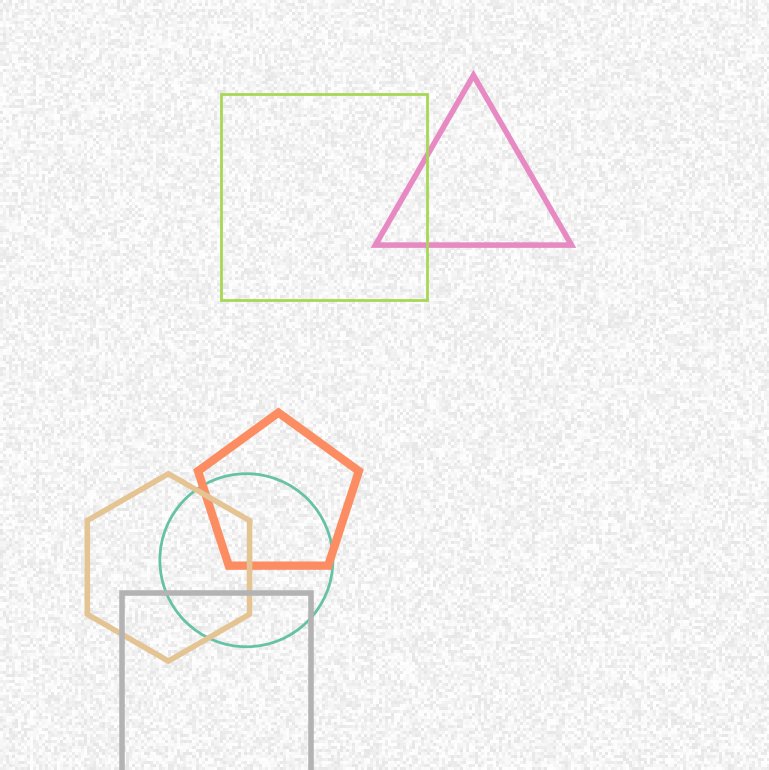[{"shape": "circle", "thickness": 1, "radius": 0.56, "center": [0.32, 0.272]}, {"shape": "pentagon", "thickness": 3, "radius": 0.55, "center": [0.362, 0.354]}, {"shape": "triangle", "thickness": 2, "radius": 0.74, "center": [0.615, 0.755]}, {"shape": "square", "thickness": 1, "radius": 0.67, "center": [0.421, 0.745]}, {"shape": "hexagon", "thickness": 2, "radius": 0.61, "center": [0.219, 0.263]}, {"shape": "square", "thickness": 2, "radius": 0.61, "center": [0.281, 0.107]}]